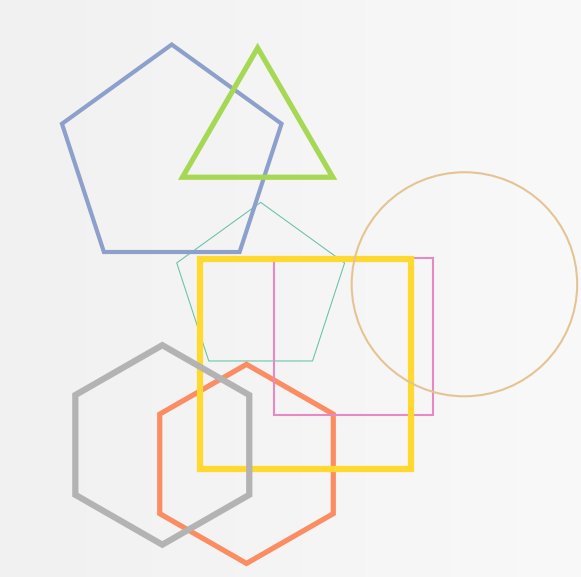[{"shape": "pentagon", "thickness": 0.5, "radius": 0.76, "center": [0.448, 0.497]}, {"shape": "hexagon", "thickness": 2.5, "radius": 0.86, "center": [0.424, 0.196]}, {"shape": "pentagon", "thickness": 2, "radius": 0.99, "center": [0.295, 0.723]}, {"shape": "square", "thickness": 1, "radius": 0.68, "center": [0.608, 0.416]}, {"shape": "triangle", "thickness": 2.5, "radius": 0.75, "center": [0.443, 0.767]}, {"shape": "square", "thickness": 3, "radius": 0.91, "center": [0.525, 0.368]}, {"shape": "circle", "thickness": 1, "radius": 0.97, "center": [0.799, 0.507]}, {"shape": "hexagon", "thickness": 3, "radius": 0.86, "center": [0.279, 0.229]}]